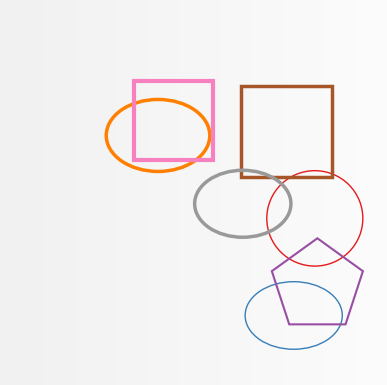[{"shape": "circle", "thickness": 1, "radius": 0.62, "center": [0.812, 0.433]}, {"shape": "oval", "thickness": 1, "radius": 0.63, "center": [0.758, 0.181]}, {"shape": "pentagon", "thickness": 1.5, "radius": 0.62, "center": [0.819, 0.257]}, {"shape": "oval", "thickness": 2.5, "radius": 0.67, "center": [0.408, 0.648]}, {"shape": "square", "thickness": 2.5, "radius": 0.59, "center": [0.739, 0.659]}, {"shape": "square", "thickness": 3, "radius": 0.51, "center": [0.448, 0.686]}, {"shape": "oval", "thickness": 2.5, "radius": 0.62, "center": [0.627, 0.471]}]